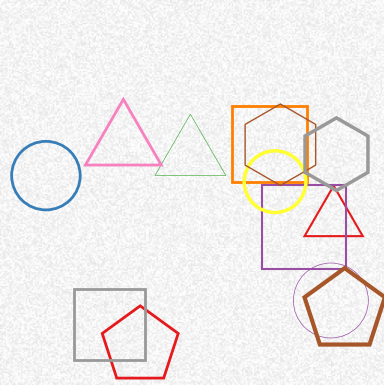[{"shape": "pentagon", "thickness": 2, "radius": 0.52, "center": [0.364, 0.102]}, {"shape": "triangle", "thickness": 1.5, "radius": 0.44, "center": [0.867, 0.43]}, {"shape": "circle", "thickness": 2, "radius": 0.45, "center": [0.119, 0.544]}, {"shape": "triangle", "thickness": 0.5, "radius": 0.53, "center": [0.495, 0.597]}, {"shape": "circle", "thickness": 0.5, "radius": 0.49, "center": [0.859, 0.219]}, {"shape": "square", "thickness": 1.5, "radius": 0.55, "center": [0.79, 0.41]}, {"shape": "square", "thickness": 2, "radius": 0.49, "center": [0.7, 0.625]}, {"shape": "circle", "thickness": 2.5, "radius": 0.4, "center": [0.714, 0.528]}, {"shape": "pentagon", "thickness": 3, "radius": 0.55, "center": [0.895, 0.194]}, {"shape": "hexagon", "thickness": 1, "radius": 0.53, "center": [0.728, 0.624]}, {"shape": "triangle", "thickness": 2, "radius": 0.57, "center": [0.32, 0.628]}, {"shape": "square", "thickness": 2, "radius": 0.46, "center": [0.284, 0.158]}, {"shape": "hexagon", "thickness": 2.5, "radius": 0.47, "center": [0.874, 0.599]}]